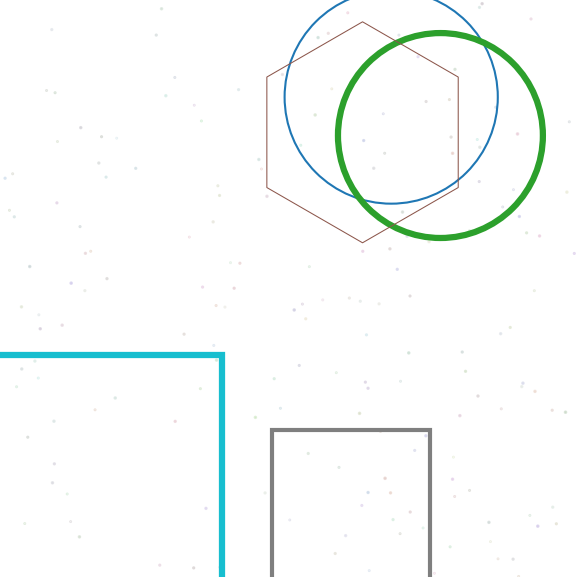[{"shape": "circle", "thickness": 1, "radius": 0.92, "center": [0.677, 0.831]}, {"shape": "circle", "thickness": 3, "radius": 0.89, "center": [0.763, 0.764]}, {"shape": "hexagon", "thickness": 0.5, "radius": 0.96, "center": [0.628, 0.77]}, {"shape": "square", "thickness": 2, "radius": 0.69, "center": [0.608, 0.118]}, {"shape": "square", "thickness": 3, "radius": 0.98, "center": [0.189, 0.188]}]